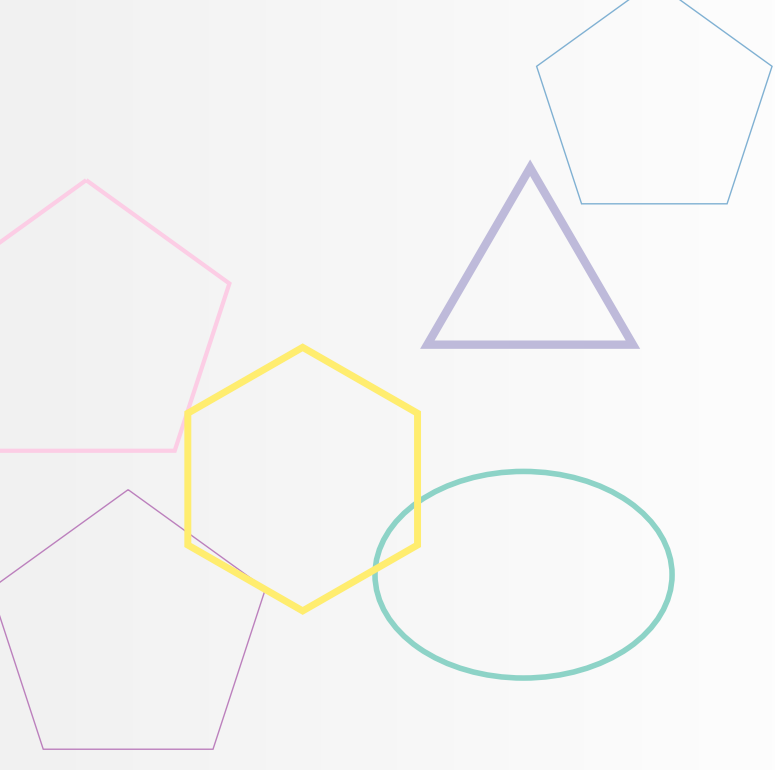[{"shape": "oval", "thickness": 2, "radius": 0.96, "center": [0.676, 0.254]}, {"shape": "triangle", "thickness": 3, "radius": 0.77, "center": [0.684, 0.629]}, {"shape": "pentagon", "thickness": 0.5, "radius": 0.8, "center": [0.844, 0.865]}, {"shape": "pentagon", "thickness": 1.5, "radius": 0.97, "center": [0.111, 0.572]}, {"shape": "pentagon", "thickness": 0.5, "radius": 0.93, "center": [0.165, 0.178]}, {"shape": "hexagon", "thickness": 2.5, "radius": 0.86, "center": [0.391, 0.378]}]